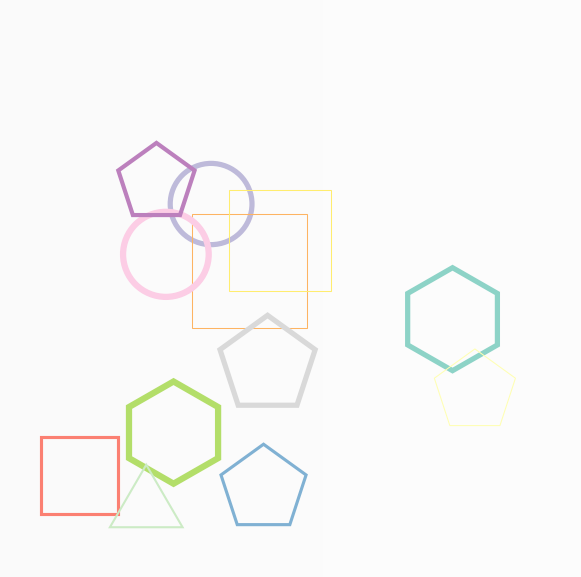[{"shape": "hexagon", "thickness": 2.5, "radius": 0.45, "center": [0.779, 0.446]}, {"shape": "pentagon", "thickness": 0.5, "radius": 0.37, "center": [0.817, 0.322]}, {"shape": "circle", "thickness": 2.5, "radius": 0.35, "center": [0.363, 0.646]}, {"shape": "square", "thickness": 1.5, "radius": 0.33, "center": [0.137, 0.176]}, {"shape": "pentagon", "thickness": 1.5, "radius": 0.38, "center": [0.453, 0.153]}, {"shape": "square", "thickness": 0.5, "radius": 0.5, "center": [0.429, 0.53]}, {"shape": "hexagon", "thickness": 3, "radius": 0.44, "center": [0.299, 0.25]}, {"shape": "circle", "thickness": 3, "radius": 0.37, "center": [0.285, 0.559]}, {"shape": "pentagon", "thickness": 2.5, "radius": 0.43, "center": [0.46, 0.367]}, {"shape": "pentagon", "thickness": 2, "radius": 0.35, "center": [0.269, 0.683]}, {"shape": "triangle", "thickness": 1, "radius": 0.36, "center": [0.252, 0.122]}, {"shape": "square", "thickness": 0.5, "radius": 0.44, "center": [0.482, 0.582]}]